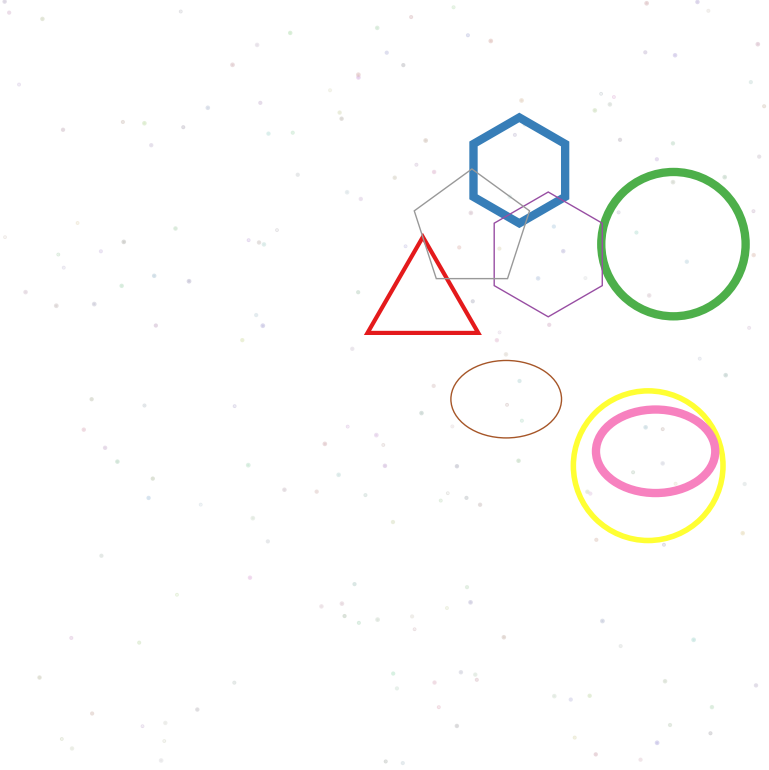[{"shape": "triangle", "thickness": 1.5, "radius": 0.42, "center": [0.549, 0.609]}, {"shape": "hexagon", "thickness": 3, "radius": 0.34, "center": [0.674, 0.779]}, {"shape": "circle", "thickness": 3, "radius": 0.47, "center": [0.875, 0.683]}, {"shape": "hexagon", "thickness": 0.5, "radius": 0.41, "center": [0.712, 0.67]}, {"shape": "circle", "thickness": 2, "radius": 0.49, "center": [0.842, 0.395]}, {"shape": "oval", "thickness": 0.5, "radius": 0.36, "center": [0.657, 0.482]}, {"shape": "oval", "thickness": 3, "radius": 0.39, "center": [0.851, 0.414]}, {"shape": "pentagon", "thickness": 0.5, "radius": 0.39, "center": [0.613, 0.702]}]